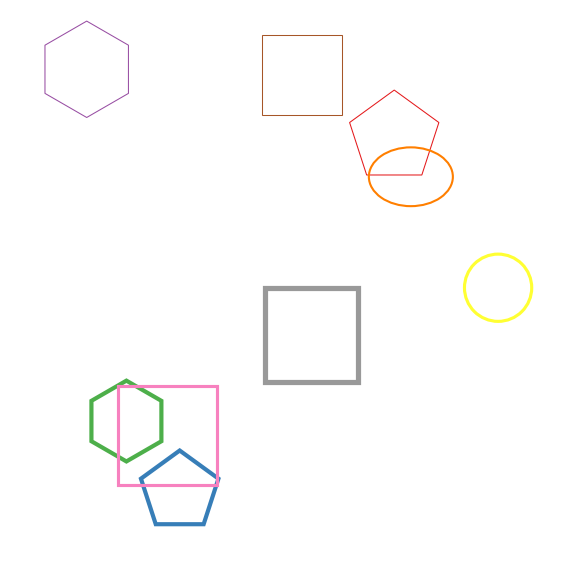[{"shape": "pentagon", "thickness": 0.5, "radius": 0.41, "center": [0.683, 0.762]}, {"shape": "pentagon", "thickness": 2, "radius": 0.35, "center": [0.311, 0.148]}, {"shape": "hexagon", "thickness": 2, "radius": 0.35, "center": [0.219, 0.27]}, {"shape": "hexagon", "thickness": 0.5, "radius": 0.42, "center": [0.15, 0.879]}, {"shape": "oval", "thickness": 1, "radius": 0.36, "center": [0.711, 0.693]}, {"shape": "circle", "thickness": 1.5, "radius": 0.29, "center": [0.863, 0.501]}, {"shape": "square", "thickness": 0.5, "radius": 0.35, "center": [0.522, 0.87]}, {"shape": "square", "thickness": 1.5, "radius": 0.43, "center": [0.289, 0.244]}, {"shape": "square", "thickness": 2.5, "radius": 0.4, "center": [0.539, 0.419]}]